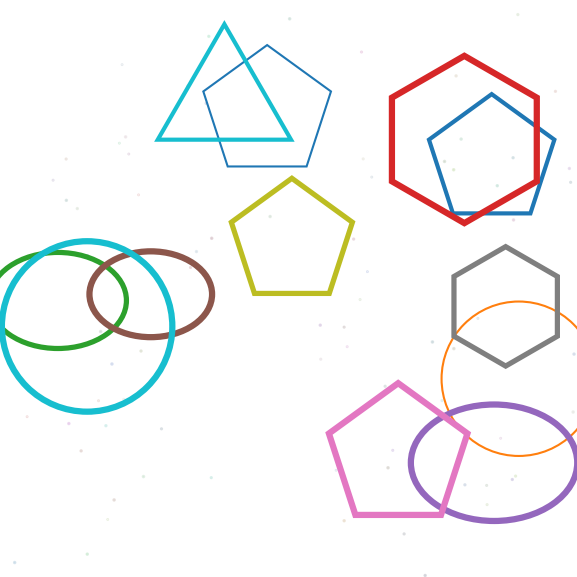[{"shape": "pentagon", "thickness": 2, "radius": 0.57, "center": [0.851, 0.722]}, {"shape": "pentagon", "thickness": 1, "radius": 0.58, "center": [0.463, 0.805]}, {"shape": "circle", "thickness": 1, "radius": 0.67, "center": [0.898, 0.343]}, {"shape": "oval", "thickness": 2.5, "radius": 0.59, "center": [0.1, 0.479]}, {"shape": "hexagon", "thickness": 3, "radius": 0.72, "center": [0.804, 0.758]}, {"shape": "oval", "thickness": 3, "radius": 0.72, "center": [0.856, 0.198]}, {"shape": "oval", "thickness": 3, "radius": 0.53, "center": [0.261, 0.49]}, {"shape": "pentagon", "thickness": 3, "radius": 0.63, "center": [0.69, 0.21]}, {"shape": "hexagon", "thickness": 2.5, "radius": 0.52, "center": [0.876, 0.469]}, {"shape": "pentagon", "thickness": 2.5, "radius": 0.55, "center": [0.505, 0.58]}, {"shape": "triangle", "thickness": 2, "radius": 0.67, "center": [0.389, 0.824]}, {"shape": "circle", "thickness": 3, "radius": 0.74, "center": [0.151, 0.434]}]